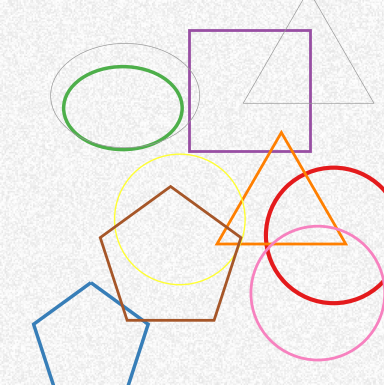[{"shape": "circle", "thickness": 3, "radius": 0.88, "center": [0.867, 0.389]}, {"shape": "pentagon", "thickness": 2.5, "radius": 0.78, "center": [0.236, 0.109]}, {"shape": "oval", "thickness": 2.5, "radius": 0.77, "center": [0.319, 0.719]}, {"shape": "square", "thickness": 2, "radius": 0.78, "center": [0.647, 0.765]}, {"shape": "triangle", "thickness": 2, "radius": 0.97, "center": [0.731, 0.463]}, {"shape": "circle", "thickness": 1, "radius": 0.85, "center": [0.467, 0.43]}, {"shape": "pentagon", "thickness": 2, "radius": 0.96, "center": [0.443, 0.323]}, {"shape": "circle", "thickness": 2, "radius": 0.87, "center": [0.826, 0.239]}, {"shape": "triangle", "thickness": 0.5, "radius": 0.98, "center": [0.802, 0.83]}, {"shape": "oval", "thickness": 0.5, "radius": 0.97, "center": [0.325, 0.752]}]